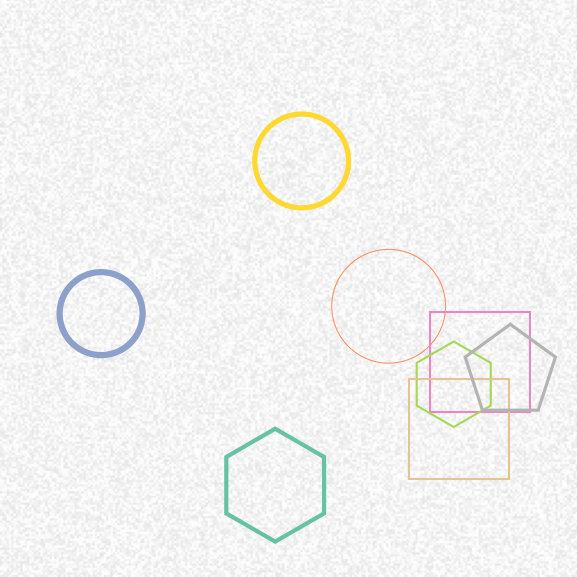[{"shape": "hexagon", "thickness": 2, "radius": 0.49, "center": [0.476, 0.159]}, {"shape": "circle", "thickness": 0.5, "radius": 0.49, "center": [0.673, 0.469]}, {"shape": "circle", "thickness": 3, "radius": 0.36, "center": [0.175, 0.456]}, {"shape": "square", "thickness": 1, "radius": 0.43, "center": [0.832, 0.373]}, {"shape": "hexagon", "thickness": 1, "radius": 0.37, "center": [0.786, 0.334]}, {"shape": "circle", "thickness": 2.5, "radius": 0.41, "center": [0.522, 0.72]}, {"shape": "square", "thickness": 1, "radius": 0.43, "center": [0.795, 0.256]}, {"shape": "pentagon", "thickness": 1.5, "radius": 0.41, "center": [0.884, 0.355]}]